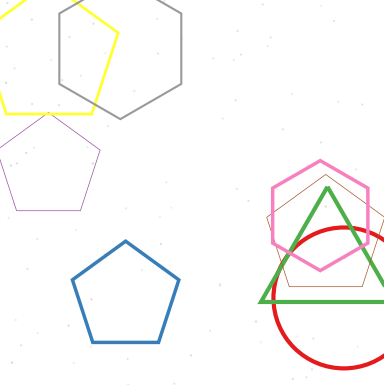[{"shape": "circle", "thickness": 3, "radius": 0.91, "center": [0.893, 0.226]}, {"shape": "pentagon", "thickness": 2.5, "radius": 0.73, "center": [0.326, 0.228]}, {"shape": "triangle", "thickness": 3, "radius": 1.0, "center": [0.851, 0.315]}, {"shape": "pentagon", "thickness": 0.5, "radius": 0.71, "center": [0.126, 0.567]}, {"shape": "pentagon", "thickness": 2, "radius": 0.94, "center": [0.128, 0.856]}, {"shape": "pentagon", "thickness": 0.5, "radius": 0.81, "center": [0.846, 0.386]}, {"shape": "hexagon", "thickness": 2.5, "radius": 0.71, "center": [0.832, 0.44]}, {"shape": "hexagon", "thickness": 1.5, "radius": 0.91, "center": [0.313, 0.873]}]